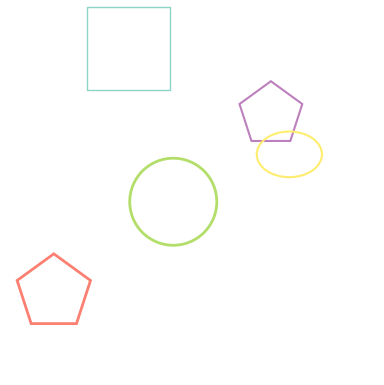[{"shape": "square", "thickness": 1, "radius": 0.54, "center": [0.333, 0.875]}, {"shape": "pentagon", "thickness": 2, "radius": 0.5, "center": [0.14, 0.241]}, {"shape": "circle", "thickness": 2, "radius": 0.57, "center": [0.45, 0.476]}, {"shape": "pentagon", "thickness": 1.5, "radius": 0.43, "center": [0.704, 0.703]}, {"shape": "oval", "thickness": 1.5, "radius": 0.42, "center": [0.752, 0.599]}]